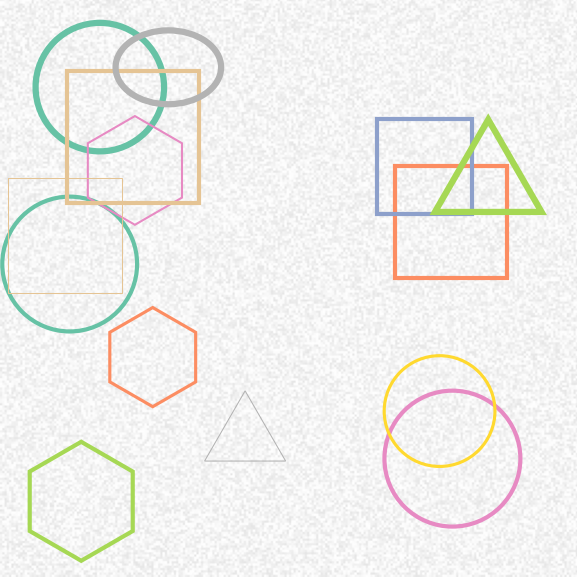[{"shape": "circle", "thickness": 2, "radius": 0.58, "center": [0.121, 0.542]}, {"shape": "circle", "thickness": 3, "radius": 0.56, "center": [0.173, 0.848]}, {"shape": "hexagon", "thickness": 1.5, "radius": 0.43, "center": [0.264, 0.381]}, {"shape": "square", "thickness": 2, "radius": 0.49, "center": [0.781, 0.614]}, {"shape": "square", "thickness": 2, "radius": 0.41, "center": [0.736, 0.711]}, {"shape": "hexagon", "thickness": 1, "radius": 0.47, "center": [0.234, 0.704]}, {"shape": "circle", "thickness": 2, "radius": 0.59, "center": [0.783, 0.205]}, {"shape": "hexagon", "thickness": 2, "radius": 0.51, "center": [0.141, 0.131]}, {"shape": "triangle", "thickness": 3, "radius": 0.53, "center": [0.845, 0.685]}, {"shape": "circle", "thickness": 1.5, "radius": 0.48, "center": [0.761, 0.287]}, {"shape": "square", "thickness": 0.5, "radius": 0.5, "center": [0.113, 0.592]}, {"shape": "square", "thickness": 2, "radius": 0.57, "center": [0.23, 0.761]}, {"shape": "triangle", "thickness": 0.5, "radius": 0.41, "center": [0.424, 0.241]}, {"shape": "oval", "thickness": 3, "radius": 0.46, "center": [0.292, 0.883]}]